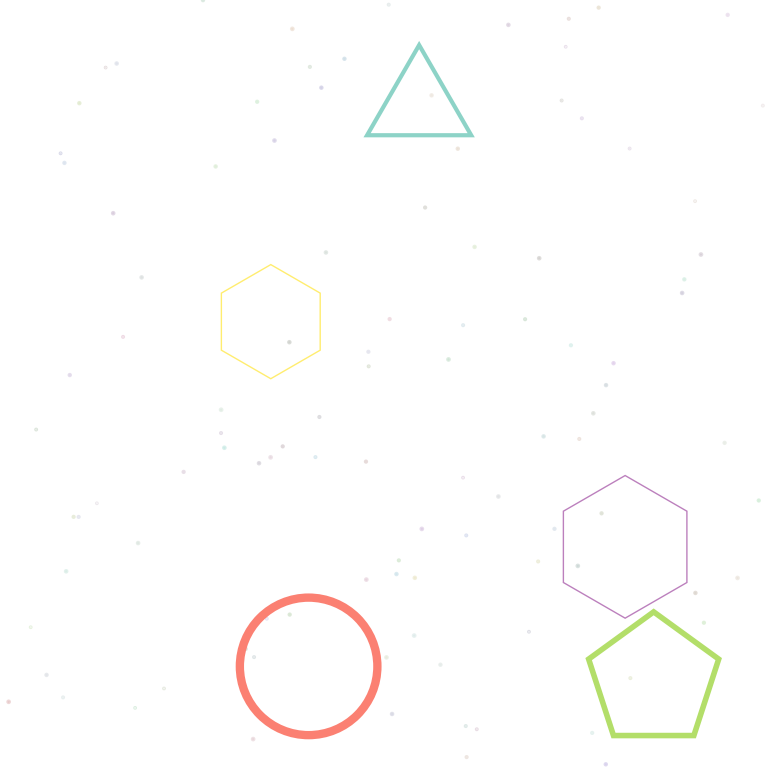[{"shape": "triangle", "thickness": 1.5, "radius": 0.39, "center": [0.544, 0.863]}, {"shape": "circle", "thickness": 3, "radius": 0.45, "center": [0.401, 0.135]}, {"shape": "pentagon", "thickness": 2, "radius": 0.44, "center": [0.849, 0.117]}, {"shape": "hexagon", "thickness": 0.5, "radius": 0.46, "center": [0.812, 0.29]}, {"shape": "hexagon", "thickness": 0.5, "radius": 0.37, "center": [0.352, 0.582]}]